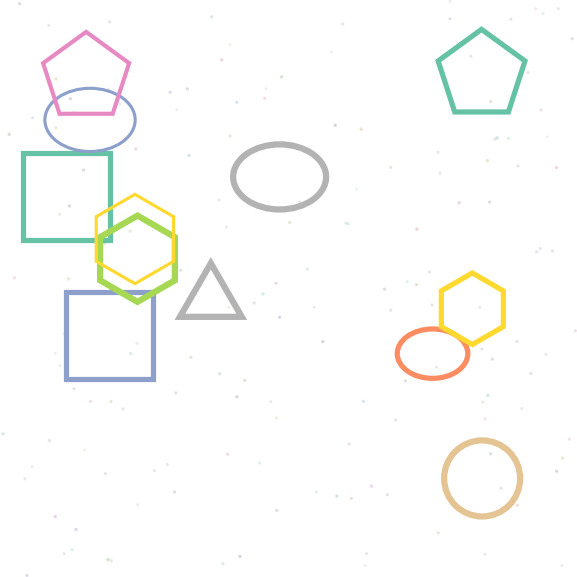[{"shape": "square", "thickness": 2.5, "radius": 0.38, "center": [0.115, 0.659]}, {"shape": "pentagon", "thickness": 2.5, "radius": 0.4, "center": [0.834, 0.869]}, {"shape": "oval", "thickness": 2.5, "radius": 0.31, "center": [0.749, 0.387]}, {"shape": "oval", "thickness": 1.5, "radius": 0.39, "center": [0.156, 0.792]}, {"shape": "square", "thickness": 2.5, "radius": 0.38, "center": [0.189, 0.418]}, {"shape": "pentagon", "thickness": 2, "radius": 0.39, "center": [0.149, 0.866]}, {"shape": "hexagon", "thickness": 3, "radius": 0.37, "center": [0.238, 0.551]}, {"shape": "hexagon", "thickness": 2.5, "radius": 0.31, "center": [0.818, 0.465]}, {"shape": "hexagon", "thickness": 1.5, "radius": 0.39, "center": [0.234, 0.585]}, {"shape": "circle", "thickness": 3, "radius": 0.33, "center": [0.835, 0.171]}, {"shape": "triangle", "thickness": 3, "radius": 0.31, "center": [0.365, 0.481]}, {"shape": "oval", "thickness": 3, "radius": 0.4, "center": [0.484, 0.693]}]